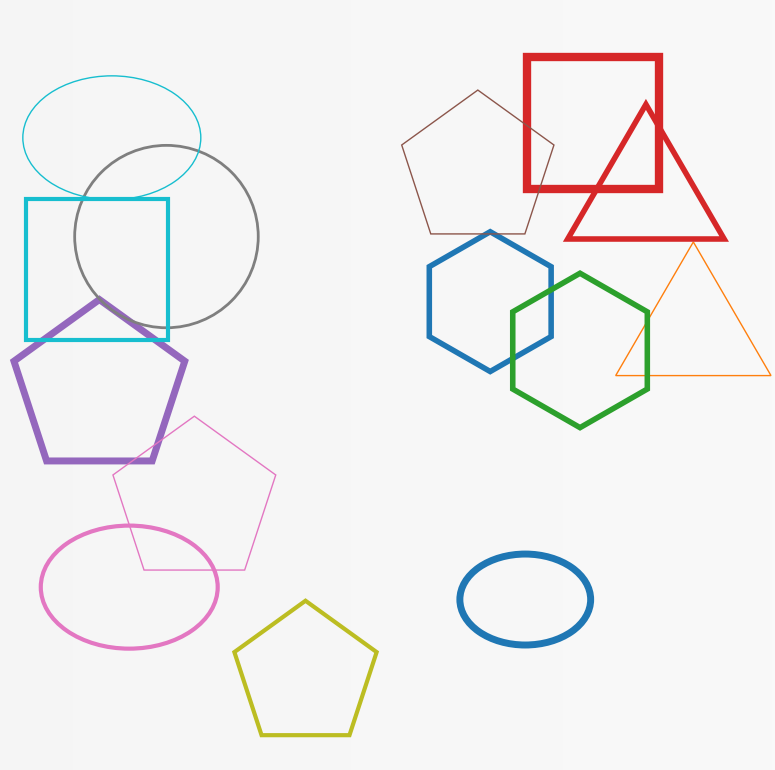[{"shape": "oval", "thickness": 2.5, "radius": 0.42, "center": [0.678, 0.221]}, {"shape": "hexagon", "thickness": 2, "radius": 0.45, "center": [0.633, 0.608]}, {"shape": "triangle", "thickness": 0.5, "radius": 0.58, "center": [0.895, 0.57]}, {"shape": "hexagon", "thickness": 2, "radius": 0.5, "center": [0.748, 0.545]}, {"shape": "square", "thickness": 3, "radius": 0.43, "center": [0.765, 0.84]}, {"shape": "triangle", "thickness": 2, "radius": 0.58, "center": [0.833, 0.748]}, {"shape": "pentagon", "thickness": 2.5, "radius": 0.58, "center": [0.128, 0.495]}, {"shape": "pentagon", "thickness": 0.5, "radius": 0.52, "center": [0.617, 0.78]}, {"shape": "oval", "thickness": 1.5, "radius": 0.57, "center": [0.167, 0.237]}, {"shape": "pentagon", "thickness": 0.5, "radius": 0.55, "center": [0.251, 0.349]}, {"shape": "circle", "thickness": 1, "radius": 0.59, "center": [0.215, 0.693]}, {"shape": "pentagon", "thickness": 1.5, "radius": 0.48, "center": [0.394, 0.123]}, {"shape": "square", "thickness": 1.5, "radius": 0.46, "center": [0.125, 0.65]}, {"shape": "oval", "thickness": 0.5, "radius": 0.57, "center": [0.144, 0.821]}]